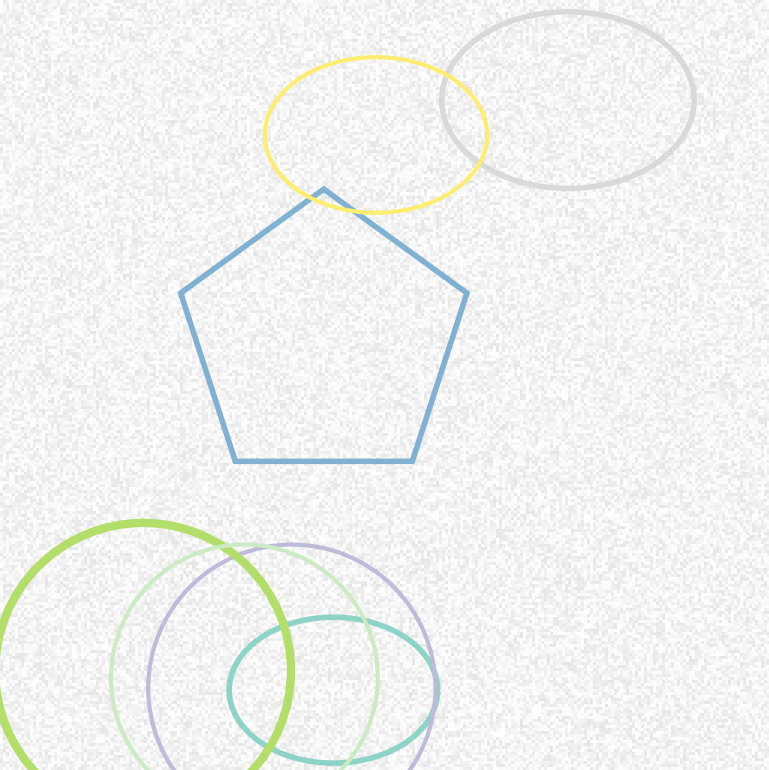[{"shape": "oval", "thickness": 2, "radius": 0.68, "center": [0.433, 0.104]}, {"shape": "circle", "thickness": 1.5, "radius": 0.93, "center": [0.379, 0.106]}, {"shape": "pentagon", "thickness": 2, "radius": 0.98, "center": [0.421, 0.559]}, {"shape": "circle", "thickness": 3, "radius": 0.96, "center": [0.186, 0.129]}, {"shape": "oval", "thickness": 2, "radius": 0.82, "center": [0.738, 0.87]}, {"shape": "circle", "thickness": 1.5, "radius": 0.87, "center": [0.317, 0.12]}, {"shape": "oval", "thickness": 1.5, "radius": 0.72, "center": [0.488, 0.825]}]